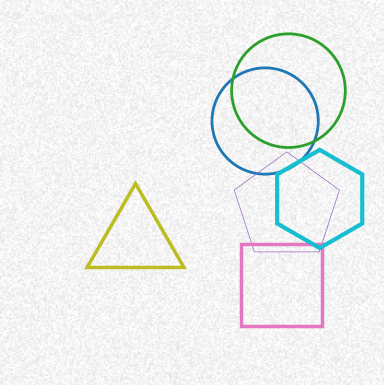[{"shape": "circle", "thickness": 2, "radius": 0.69, "center": [0.689, 0.686]}, {"shape": "circle", "thickness": 2, "radius": 0.74, "center": [0.749, 0.764]}, {"shape": "pentagon", "thickness": 0.5, "radius": 0.72, "center": [0.745, 0.462]}, {"shape": "square", "thickness": 2.5, "radius": 0.53, "center": [0.731, 0.26]}, {"shape": "triangle", "thickness": 2.5, "radius": 0.73, "center": [0.352, 0.378]}, {"shape": "hexagon", "thickness": 3, "radius": 0.64, "center": [0.83, 0.483]}]